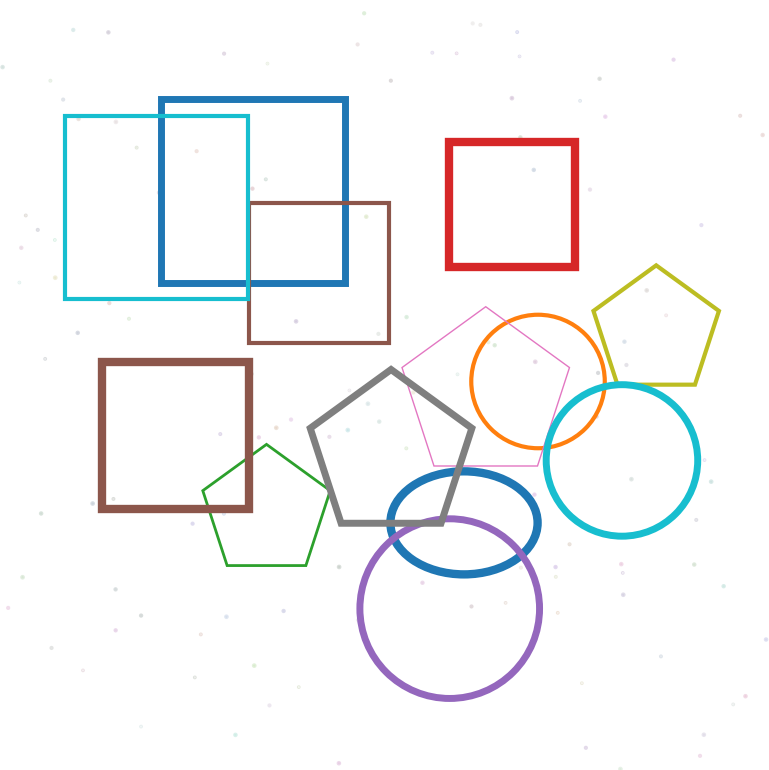[{"shape": "oval", "thickness": 3, "radius": 0.48, "center": [0.603, 0.321]}, {"shape": "square", "thickness": 2.5, "radius": 0.6, "center": [0.329, 0.752]}, {"shape": "circle", "thickness": 1.5, "radius": 0.43, "center": [0.699, 0.505]}, {"shape": "pentagon", "thickness": 1, "radius": 0.43, "center": [0.346, 0.336]}, {"shape": "square", "thickness": 3, "radius": 0.41, "center": [0.665, 0.734]}, {"shape": "circle", "thickness": 2.5, "radius": 0.58, "center": [0.584, 0.21]}, {"shape": "square", "thickness": 3, "radius": 0.48, "center": [0.228, 0.435]}, {"shape": "square", "thickness": 1.5, "radius": 0.46, "center": [0.414, 0.645]}, {"shape": "pentagon", "thickness": 0.5, "radius": 0.57, "center": [0.631, 0.487]}, {"shape": "pentagon", "thickness": 2.5, "radius": 0.55, "center": [0.508, 0.41]}, {"shape": "pentagon", "thickness": 1.5, "radius": 0.43, "center": [0.852, 0.57]}, {"shape": "circle", "thickness": 2.5, "radius": 0.49, "center": [0.808, 0.402]}, {"shape": "square", "thickness": 1.5, "radius": 0.59, "center": [0.204, 0.73]}]